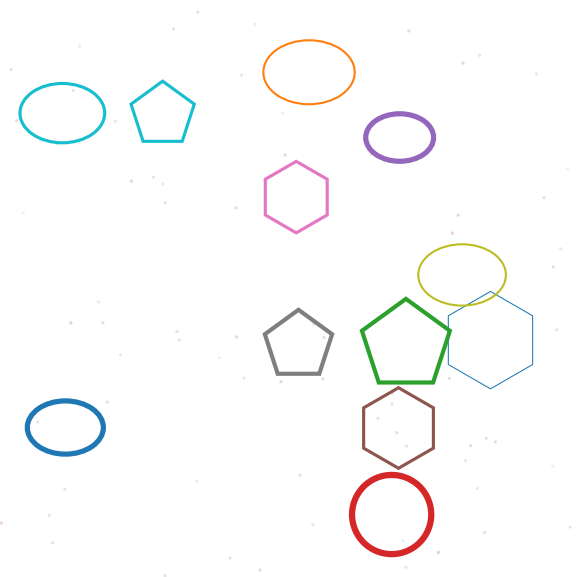[{"shape": "oval", "thickness": 2.5, "radius": 0.33, "center": [0.113, 0.259]}, {"shape": "hexagon", "thickness": 0.5, "radius": 0.42, "center": [0.849, 0.41]}, {"shape": "oval", "thickness": 1, "radius": 0.4, "center": [0.535, 0.874]}, {"shape": "pentagon", "thickness": 2, "radius": 0.4, "center": [0.703, 0.402]}, {"shape": "circle", "thickness": 3, "radius": 0.34, "center": [0.678, 0.108]}, {"shape": "oval", "thickness": 2.5, "radius": 0.29, "center": [0.692, 0.761]}, {"shape": "hexagon", "thickness": 1.5, "radius": 0.35, "center": [0.69, 0.258]}, {"shape": "hexagon", "thickness": 1.5, "radius": 0.31, "center": [0.513, 0.658]}, {"shape": "pentagon", "thickness": 2, "radius": 0.31, "center": [0.517, 0.401]}, {"shape": "oval", "thickness": 1, "radius": 0.38, "center": [0.8, 0.523]}, {"shape": "oval", "thickness": 1.5, "radius": 0.37, "center": [0.108, 0.803]}, {"shape": "pentagon", "thickness": 1.5, "radius": 0.29, "center": [0.282, 0.801]}]